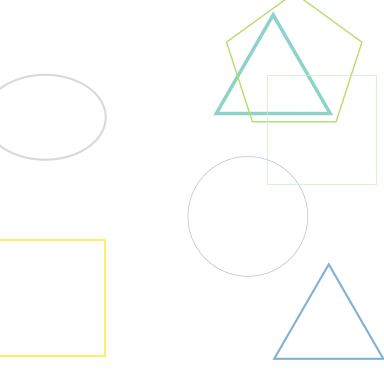[{"shape": "triangle", "thickness": 2.5, "radius": 0.85, "center": [0.71, 0.791]}, {"shape": "circle", "thickness": 0.5, "radius": 0.78, "center": [0.644, 0.438]}, {"shape": "triangle", "thickness": 1.5, "radius": 0.82, "center": [0.854, 0.15]}, {"shape": "pentagon", "thickness": 1, "radius": 0.92, "center": [0.764, 0.833]}, {"shape": "oval", "thickness": 1.5, "radius": 0.79, "center": [0.117, 0.695]}, {"shape": "square", "thickness": 0.5, "radius": 0.7, "center": [0.835, 0.664]}, {"shape": "square", "thickness": 1.5, "radius": 0.76, "center": [0.121, 0.226]}]